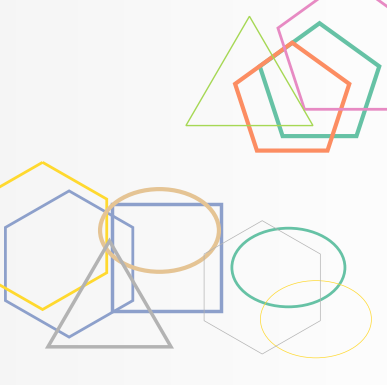[{"shape": "oval", "thickness": 2, "radius": 0.73, "center": [0.744, 0.305]}, {"shape": "pentagon", "thickness": 3, "radius": 0.81, "center": [0.825, 0.778]}, {"shape": "pentagon", "thickness": 3, "radius": 0.77, "center": [0.754, 0.734]}, {"shape": "hexagon", "thickness": 2, "radius": 0.95, "center": [0.178, 0.314]}, {"shape": "square", "thickness": 2.5, "radius": 0.7, "center": [0.43, 0.331]}, {"shape": "pentagon", "thickness": 2, "radius": 0.94, "center": [0.897, 0.869]}, {"shape": "triangle", "thickness": 1, "radius": 0.95, "center": [0.644, 0.768]}, {"shape": "hexagon", "thickness": 2, "radius": 0.96, "center": [0.11, 0.387]}, {"shape": "oval", "thickness": 0.5, "radius": 0.72, "center": [0.815, 0.171]}, {"shape": "oval", "thickness": 3, "radius": 0.77, "center": [0.412, 0.401]}, {"shape": "triangle", "thickness": 2.5, "radius": 0.92, "center": [0.282, 0.191]}, {"shape": "hexagon", "thickness": 0.5, "radius": 0.87, "center": [0.677, 0.254]}]